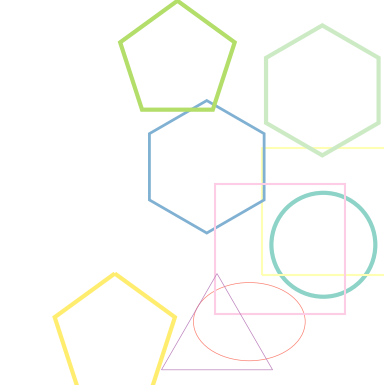[{"shape": "circle", "thickness": 3, "radius": 0.67, "center": [0.84, 0.364]}, {"shape": "square", "thickness": 1.5, "radius": 0.82, "center": [0.844, 0.451]}, {"shape": "oval", "thickness": 0.5, "radius": 0.73, "center": [0.648, 0.165]}, {"shape": "hexagon", "thickness": 2, "radius": 0.86, "center": [0.537, 0.567]}, {"shape": "pentagon", "thickness": 3, "radius": 0.78, "center": [0.461, 0.842]}, {"shape": "square", "thickness": 1.5, "radius": 0.84, "center": [0.728, 0.354]}, {"shape": "triangle", "thickness": 0.5, "radius": 0.83, "center": [0.564, 0.123]}, {"shape": "hexagon", "thickness": 3, "radius": 0.84, "center": [0.837, 0.765]}, {"shape": "pentagon", "thickness": 3, "radius": 0.82, "center": [0.298, 0.125]}]